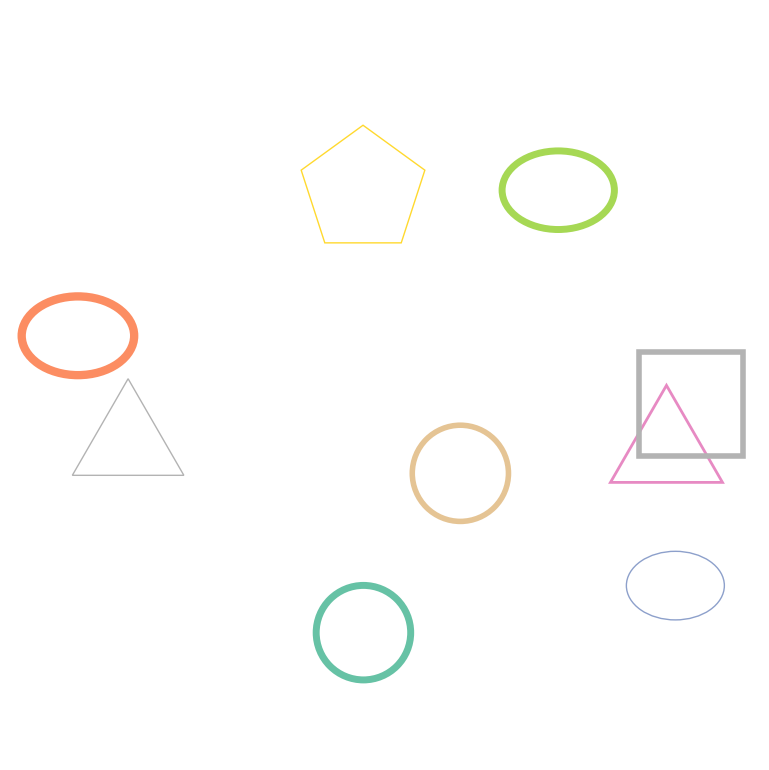[{"shape": "circle", "thickness": 2.5, "radius": 0.31, "center": [0.472, 0.178]}, {"shape": "oval", "thickness": 3, "radius": 0.37, "center": [0.101, 0.564]}, {"shape": "oval", "thickness": 0.5, "radius": 0.32, "center": [0.877, 0.239]}, {"shape": "triangle", "thickness": 1, "radius": 0.42, "center": [0.866, 0.416]}, {"shape": "oval", "thickness": 2.5, "radius": 0.36, "center": [0.725, 0.753]}, {"shape": "pentagon", "thickness": 0.5, "radius": 0.42, "center": [0.471, 0.753]}, {"shape": "circle", "thickness": 2, "radius": 0.31, "center": [0.598, 0.385]}, {"shape": "triangle", "thickness": 0.5, "radius": 0.42, "center": [0.166, 0.425]}, {"shape": "square", "thickness": 2, "radius": 0.34, "center": [0.897, 0.475]}]